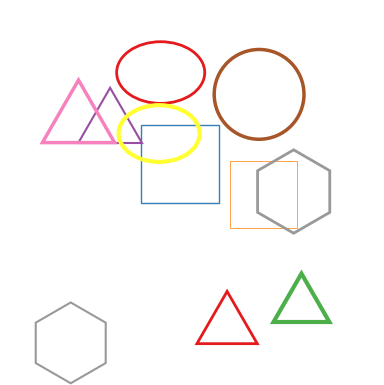[{"shape": "triangle", "thickness": 2, "radius": 0.45, "center": [0.59, 0.153]}, {"shape": "oval", "thickness": 2, "radius": 0.57, "center": [0.417, 0.812]}, {"shape": "square", "thickness": 1, "radius": 0.51, "center": [0.469, 0.573]}, {"shape": "triangle", "thickness": 3, "radius": 0.42, "center": [0.783, 0.206]}, {"shape": "triangle", "thickness": 1.5, "radius": 0.48, "center": [0.286, 0.676]}, {"shape": "square", "thickness": 0.5, "radius": 0.43, "center": [0.684, 0.495]}, {"shape": "oval", "thickness": 3, "radius": 0.53, "center": [0.413, 0.653]}, {"shape": "circle", "thickness": 2.5, "radius": 0.58, "center": [0.673, 0.755]}, {"shape": "triangle", "thickness": 2.5, "radius": 0.54, "center": [0.204, 0.684]}, {"shape": "hexagon", "thickness": 2, "radius": 0.54, "center": [0.763, 0.502]}, {"shape": "hexagon", "thickness": 1.5, "radius": 0.52, "center": [0.184, 0.109]}]